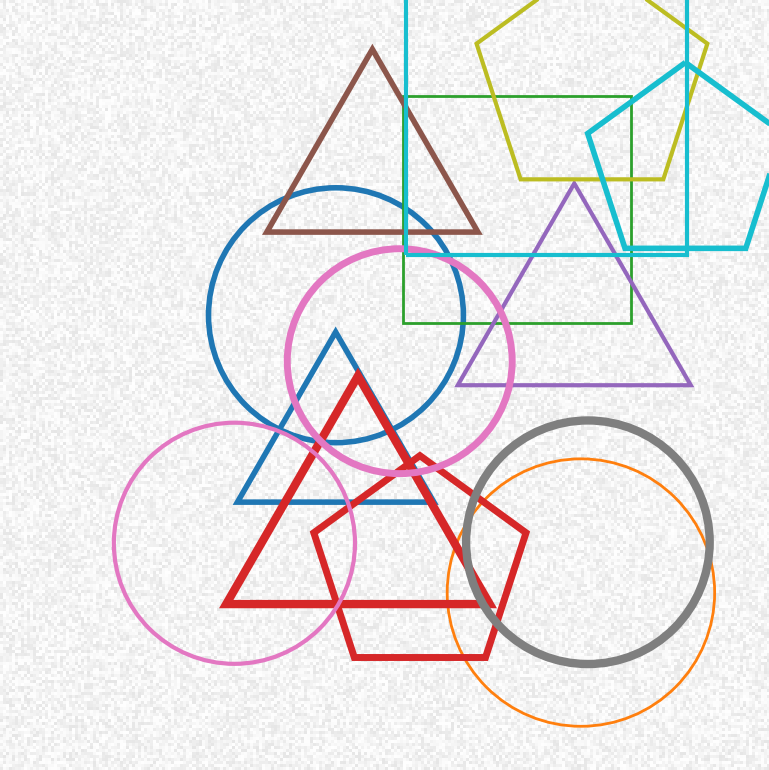[{"shape": "circle", "thickness": 2, "radius": 0.83, "center": [0.436, 0.591]}, {"shape": "triangle", "thickness": 2, "radius": 0.74, "center": [0.436, 0.422]}, {"shape": "circle", "thickness": 1, "radius": 0.87, "center": [0.754, 0.23]}, {"shape": "square", "thickness": 1, "radius": 0.74, "center": [0.671, 0.728]}, {"shape": "triangle", "thickness": 3, "radius": 0.99, "center": [0.465, 0.314]}, {"shape": "pentagon", "thickness": 2.5, "radius": 0.72, "center": [0.545, 0.263]}, {"shape": "triangle", "thickness": 1.5, "radius": 0.87, "center": [0.746, 0.587]}, {"shape": "triangle", "thickness": 2, "radius": 0.79, "center": [0.484, 0.778]}, {"shape": "circle", "thickness": 1.5, "radius": 0.78, "center": [0.304, 0.294]}, {"shape": "circle", "thickness": 2.5, "radius": 0.73, "center": [0.519, 0.531]}, {"shape": "circle", "thickness": 3, "radius": 0.79, "center": [0.764, 0.296]}, {"shape": "pentagon", "thickness": 1.5, "radius": 0.79, "center": [0.769, 0.895]}, {"shape": "pentagon", "thickness": 2, "radius": 0.67, "center": [0.89, 0.785]}, {"shape": "square", "thickness": 1.5, "radius": 0.91, "center": [0.71, 0.851]}]